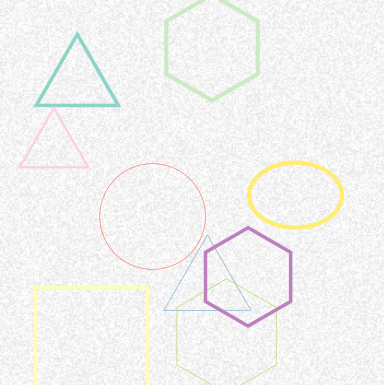[{"shape": "triangle", "thickness": 2.5, "radius": 0.62, "center": [0.201, 0.788]}, {"shape": "square", "thickness": 2, "radius": 0.73, "center": [0.237, 0.11]}, {"shape": "circle", "thickness": 0.5, "radius": 0.69, "center": [0.396, 0.438]}, {"shape": "triangle", "thickness": 0.5, "radius": 0.65, "center": [0.539, 0.259]}, {"shape": "hexagon", "thickness": 0.5, "radius": 0.74, "center": [0.588, 0.127]}, {"shape": "triangle", "thickness": 1.5, "radius": 0.51, "center": [0.14, 0.617]}, {"shape": "hexagon", "thickness": 2.5, "radius": 0.64, "center": [0.644, 0.281]}, {"shape": "hexagon", "thickness": 3, "radius": 0.69, "center": [0.551, 0.876]}, {"shape": "oval", "thickness": 3, "radius": 0.6, "center": [0.768, 0.493]}]